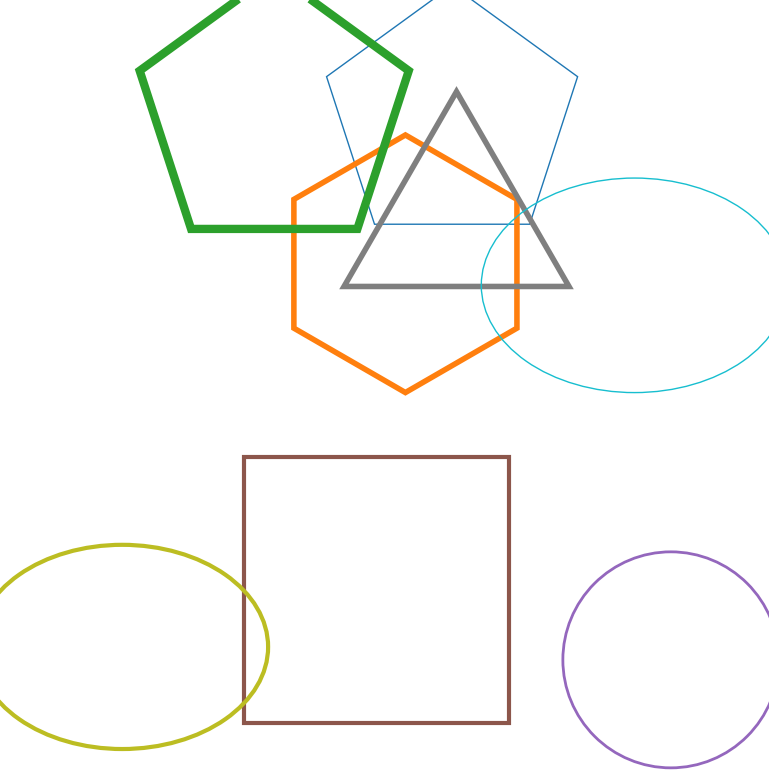[{"shape": "pentagon", "thickness": 0.5, "radius": 0.86, "center": [0.587, 0.847]}, {"shape": "hexagon", "thickness": 2, "radius": 0.84, "center": [0.527, 0.657]}, {"shape": "pentagon", "thickness": 3, "radius": 0.92, "center": [0.356, 0.851]}, {"shape": "circle", "thickness": 1, "radius": 0.7, "center": [0.871, 0.143]}, {"shape": "square", "thickness": 1.5, "radius": 0.86, "center": [0.489, 0.234]}, {"shape": "triangle", "thickness": 2, "radius": 0.84, "center": [0.593, 0.712]}, {"shape": "oval", "thickness": 1.5, "radius": 0.95, "center": [0.159, 0.16]}, {"shape": "oval", "thickness": 0.5, "radius": 1.0, "center": [0.824, 0.629]}]